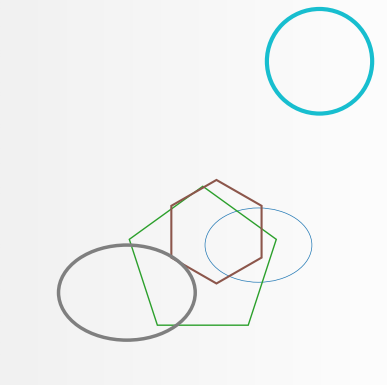[{"shape": "oval", "thickness": 0.5, "radius": 0.69, "center": [0.667, 0.363]}, {"shape": "pentagon", "thickness": 1, "radius": 1.0, "center": [0.523, 0.317]}, {"shape": "hexagon", "thickness": 1.5, "radius": 0.67, "center": [0.559, 0.398]}, {"shape": "oval", "thickness": 2.5, "radius": 0.88, "center": [0.327, 0.24]}, {"shape": "circle", "thickness": 3, "radius": 0.68, "center": [0.825, 0.841]}]